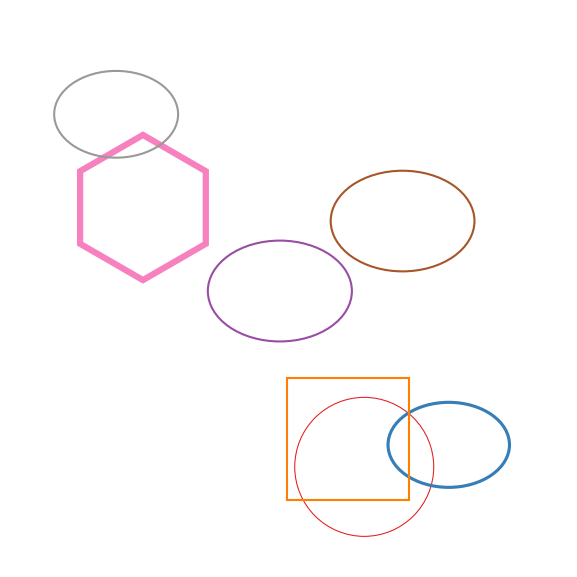[{"shape": "circle", "thickness": 0.5, "radius": 0.6, "center": [0.631, 0.191]}, {"shape": "oval", "thickness": 1.5, "radius": 0.53, "center": [0.777, 0.229]}, {"shape": "oval", "thickness": 1, "radius": 0.62, "center": [0.485, 0.495]}, {"shape": "square", "thickness": 1, "radius": 0.53, "center": [0.602, 0.239]}, {"shape": "oval", "thickness": 1, "radius": 0.62, "center": [0.697, 0.616]}, {"shape": "hexagon", "thickness": 3, "radius": 0.63, "center": [0.248, 0.64]}, {"shape": "oval", "thickness": 1, "radius": 0.54, "center": [0.201, 0.801]}]